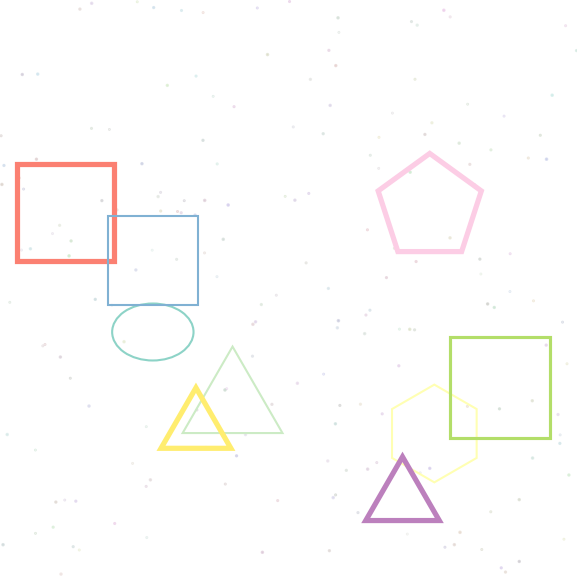[{"shape": "oval", "thickness": 1, "radius": 0.35, "center": [0.265, 0.424]}, {"shape": "hexagon", "thickness": 1, "radius": 0.42, "center": [0.752, 0.249]}, {"shape": "square", "thickness": 2.5, "radius": 0.42, "center": [0.114, 0.631]}, {"shape": "square", "thickness": 1, "radius": 0.39, "center": [0.265, 0.548]}, {"shape": "square", "thickness": 1.5, "radius": 0.43, "center": [0.866, 0.328]}, {"shape": "pentagon", "thickness": 2.5, "radius": 0.47, "center": [0.744, 0.639]}, {"shape": "triangle", "thickness": 2.5, "radius": 0.37, "center": [0.697, 0.135]}, {"shape": "triangle", "thickness": 1, "radius": 0.5, "center": [0.403, 0.299]}, {"shape": "triangle", "thickness": 2.5, "radius": 0.35, "center": [0.339, 0.258]}]